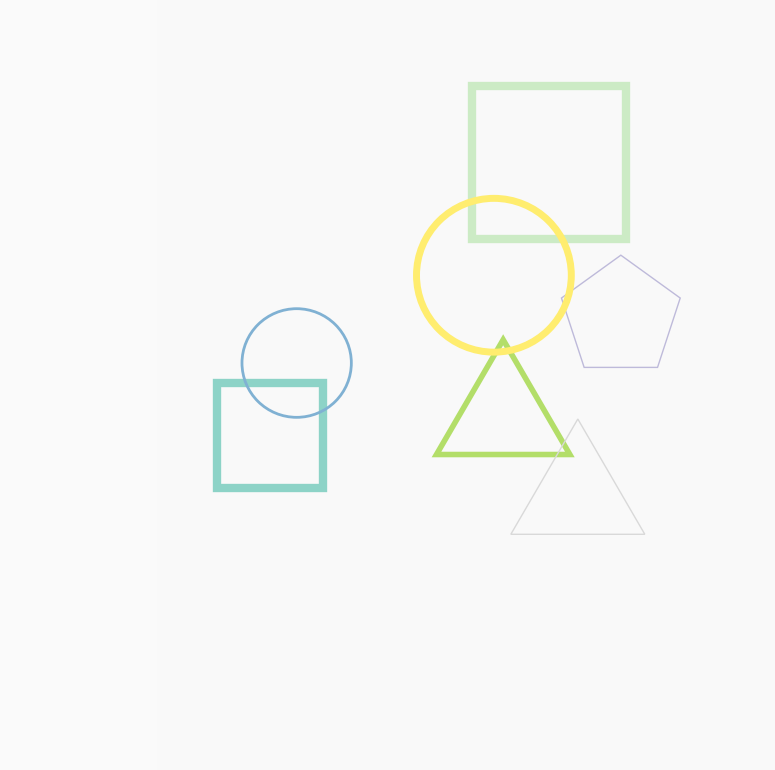[{"shape": "square", "thickness": 3, "radius": 0.34, "center": [0.348, 0.434]}, {"shape": "pentagon", "thickness": 0.5, "radius": 0.4, "center": [0.801, 0.588]}, {"shape": "circle", "thickness": 1, "radius": 0.35, "center": [0.383, 0.529]}, {"shape": "triangle", "thickness": 2, "radius": 0.5, "center": [0.649, 0.459]}, {"shape": "triangle", "thickness": 0.5, "radius": 0.5, "center": [0.746, 0.356]}, {"shape": "square", "thickness": 3, "radius": 0.5, "center": [0.709, 0.789]}, {"shape": "circle", "thickness": 2.5, "radius": 0.5, "center": [0.637, 0.643]}]